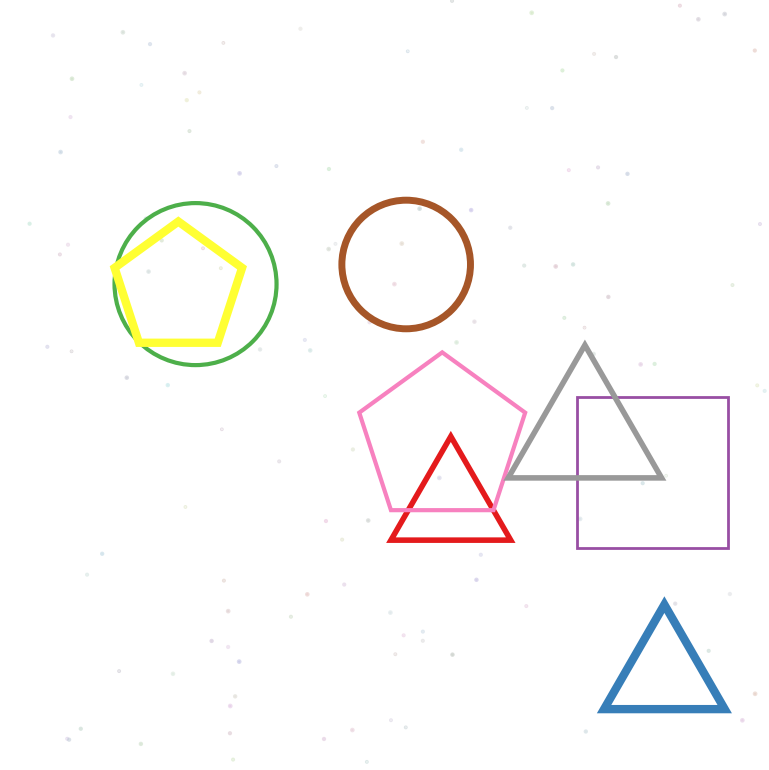[{"shape": "triangle", "thickness": 2, "radius": 0.45, "center": [0.585, 0.343]}, {"shape": "triangle", "thickness": 3, "radius": 0.45, "center": [0.863, 0.124]}, {"shape": "circle", "thickness": 1.5, "radius": 0.53, "center": [0.254, 0.631]}, {"shape": "square", "thickness": 1, "radius": 0.49, "center": [0.847, 0.386]}, {"shape": "pentagon", "thickness": 3, "radius": 0.44, "center": [0.232, 0.625]}, {"shape": "circle", "thickness": 2.5, "radius": 0.42, "center": [0.527, 0.657]}, {"shape": "pentagon", "thickness": 1.5, "radius": 0.57, "center": [0.574, 0.429]}, {"shape": "triangle", "thickness": 2, "radius": 0.57, "center": [0.76, 0.437]}]